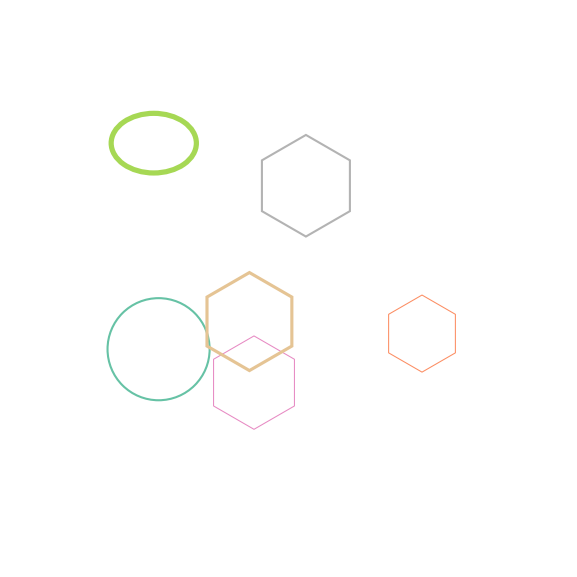[{"shape": "circle", "thickness": 1, "radius": 0.44, "center": [0.275, 0.394]}, {"shape": "hexagon", "thickness": 0.5, "radius": 0.33, "center": [0.731, 0.421]}, {"shape": "hexagon", "thickness": 0.5, "radius": 0.4, "center": [0.44, 0.337]}, {"shape": "oval", "thickness": 2.5, "radius": 0.37, "center": [0.266, 0.751]}, {"shape": "hexagon", "thickness": 1.5, "radius": 0.42, "center": [0.432, 0.442]}, {"shape": "hexagon", "thickness": 1, "radius": 0.44, "center": [0.53, 0.677]}]